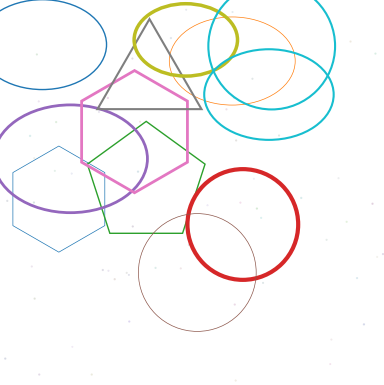[{"shape": "hexagon", "thickness": 0.5, "radius": 0.69, "center": [0.153, 0.483]}, {"shape": "oval", "thickness": 1, "radius": 0.83, "center": [0.11, 0.884]}, {"shape": "oval", "thickness": 0.5, "radius": 0.82, "center": [0.603, 0.842]}, {"shape": "pentagon", "thickness": 1, "radius": 0.8, "center": [0.38, 0.524]}, {"shape": "circle", "thickness": 3, "radius": 0.72, "center": [0.631, 0.417]}, {"shape": "oval", "thickness": 2, "radius": 1.0, "center": [0.183, 0.588]}, {"shape": "circle", "thickness": 0.5, "radius": 0.76, "center": [0.512, 0.292]}, {"shape": "hexagon", "thickness": 2, "radius": 0.79, "center": [0.349, 0.658]}, {"shape": "triangle", "thickness": 1.5, "radius": 0.78, "center": [0.388, 0.795]}, {"shape": "oval", "thickness": 2.5, "radius": 0.67, "center": [0.483, 0.896]}, {"shape": "oval", "thickness": 1.5, "radius": 0.84, "center": [0.699, 0.754]}, {"shape": "circle", "thickness": 1.5, "radius": 0.82, "center": [0.706, 0.88]}]